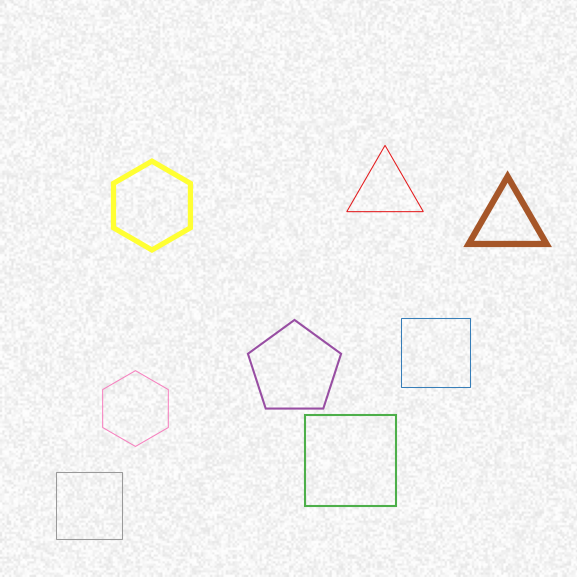[{"shape": "triangle", "thickness": 0.5, "radius": 0.38, "center": [0.667, 0.671]}, {"shape": "square", "thickness": 0.5, "radius": 0.3, "center": [0.755, 0.389]}, {"shape": "square", "thickness": 1, "radius": 0.4, "center": [0.607, 0.202]}, {"shape": "pentagon", "thickness": 1, "radius": 0.42, "center": [0.51, 0.36]}, {"shape": "hexagon", "thickness": 2.5, "radius": 0.38, "center": [0.263, 0.643]}, {"shape": "triangle", "thickness": 3, "radius": 0.39, "center": [0.879, 0.616]}, {"shape": "hexagon", "thickness": 0.5, "radius": 0.33, "center": [0.235, 0.292]}, {"shape": "square", "thickness": 0.5, "radius": 0.29, "center": [0.155, 0.124]}]